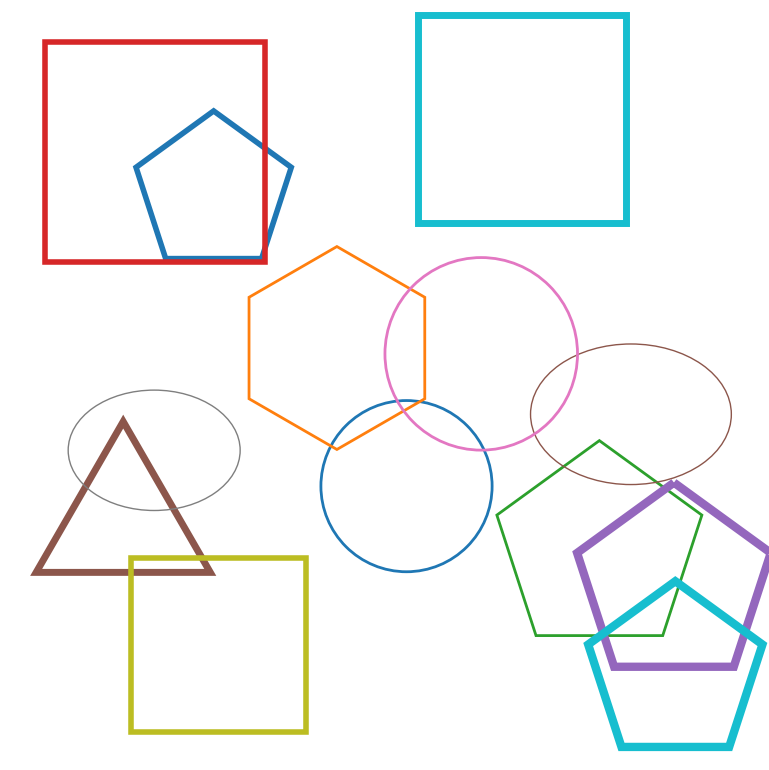[{"shape": "pentagon", "thickness": 2, "radius": 0.53, "center": [0.277, 0.75]}, {"shape": "circle", "thickness": 1, "radius": 0.56, "center": [0.528, 0.369]}, {"shape": "hexagon", "thickness": 1, "radius": 0.66, "center": [0.438, 0.548]}, {"shape": "pentagon", "thickness": 1, "radius": 0.7, "center": [0.778, 0.288]}, {"shape": "square", "thickness": 2, "radius": 0.71, "center": [0.201, 0.803]}, {"shape": "pentagon", "thickness": 3, "radius": 0.66, "center": [0.875, 0.241]}, {"shape": "triangle", "thickness": 2.5, "radius": 0.65, "center": [0.16, 0.322]}, {"shape": "oval", "thickness": 0.5, "radius": 0.65, "center": [0.819, 0.462]}, {"shape": "circle", "thickness": 1, "radius": 0.63, "center": [0.625, 0.54]}, {"shape": "oval", "thickness": 0.5, "radius": 0.56, "center": [0.2, 0.415]}, {"shape": "square", "thickness": 2, "radius": 0.57, "center": [0.284, 0.163]}, {"shape": "square", "thickness": 2.5, "radius": 0.68, "center": [0.678, 0.846]}, {"shape": "pentagon", "thickness": 3, "radius": 0.59, "center": [0.877, 0.126]}]